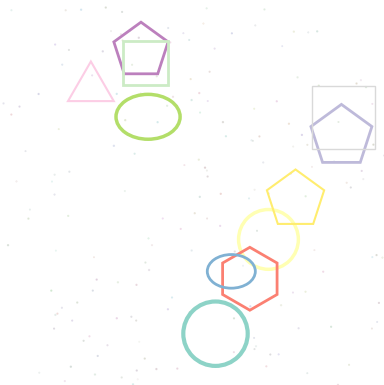[{"shape": "circle", "thickness": 3, "radius": 0.42, "center": [0.56, 0.133]}, {"shape": "circle", "thickness": 2.5, "radius": 0.39, "center": [0.697, 0.378]}, {"shape": "pentagon", "thickness": 2, "radius": 0.42, "center": [0.887, 0.646]}, {"shape": "hexagon", "thickness": 2, "radius": 0.41, "center": [0.649, 0.276]}, {"shape": "oval", "thickness": 2, "radius": 0.31, "center": [0.601, 0.295]}, {"shape": "oval", "thickness": 2.5, "radius": 0.42, "center": [0.385, 0.697]}, {"shape": "triangle", "thickness": 1.5, "radius": 0.34, "center": [0.236, 0.772]}, {"shape": "square", "thickness": 1, "radius": 0.41, "center": [0.892, 0.695]}, {"shape": "pentagon", "thickness": 2, "radius": 0.37, "center": [0.366, 0.868]}, {"shape": "square", "thickness": 2, "radius": 0.29, "center": [0.378, 0.836]}, {"shape": "pentagon", "thickness": 1.5, "radius": 0.39, "center": [0.768, 0.482]}]